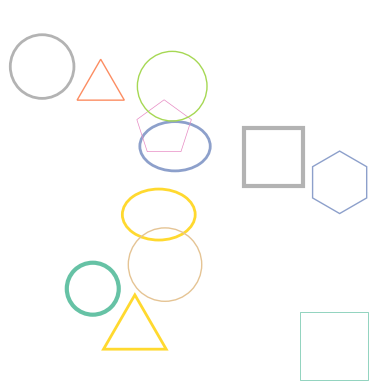[{"shape": "circle", "thickness": 3, "radius": 0.34, "center": [0.241, 0.25]}, {"shape": "square", "thickness": 0.5, "radius": 0.44, "center": [0.868, 0.1]}, {"shape": "triangle", "thickness": 1, "radius": 0.35, "center": [0.262, 0.775]}, {"shape": "hexagon", "thickness": 1, "radius": 0.41, "center": [0.882, 0.526]}, {"shape": "oval", "thickness": 2, "radius": 0.46, "center": [0.455, 0.62]}, {"shape": "pentagon", "thickness": 0.5, "radius": 0.37, "center": [0.426, 0.666]}, {"shape": "circle", "thickness": 1, "radius": 0.45, "center": [0.447, 0.776]}, {"shape": "triangle", "thickness": 2, "radius": 0.47, "center": [0.35, 0.14]}, {"shape": "oval", "thickness": 2, "radius": 0.47, "center": [0.412, 0.443]}, {"shape": "circle", "thickness": 1, "radius": 0.48, "center": [0.429, 0.313]}, {"shape": "circle", "thickness": 2, "radius": 0.41, "center": [0.109, 0.827]}, {"shape": "square", "thickness": 3, "radius": 0.38, "center": [0.711, 0.592]}]